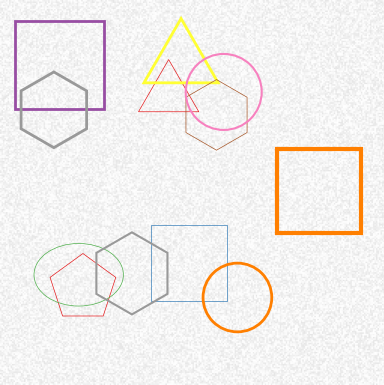[{"shape": "triangle", "thickness": 0.5, "radius": 0.45, "center": [0.438, 0.755]}, {"shape": "pentagon", "thickness": 0.5, "radius": 0.45, "center": [0.215, 0.252]}, {"shape": "square", "thickness": 0.5, "radius": 0.5, "center": [0.491, 0.317]}, {"shape": "oval", "thickness": 0.5, "radius": 0.58, "center": [0.204, 0.286]}, {"shape": "square", "thickness": 2, "radius": 0.57, "center": [0.155, 0.831]}, {"shape": "square", "thickness": 3, "radius": 0.54, "center": [0.828, 0.505]}, {"shape": "circle", "thickness": 2, "radius": 0.45, "center": [0.617, 0.227]}, {"shape": "triangle", "thickness": 2, "radius": 0.56, "center": [0.47, 0.841]}, {"shape": "hexagon", "thickness": 0.5, "radius": 0.46, "center": [0.562, 0.702]}, {"shape": "circle", "thickness": 1.5, "radius": 0.49, "center": [0.581, 0.761]}, {"shape": "hexagon", "thickness": 1.5, "radius": 0.53, "center": [0.343, 0.29]}, {"shape": "hexagon", "thickness": 2, "radius": 0.49, "center": [0.14, 0.715]}]